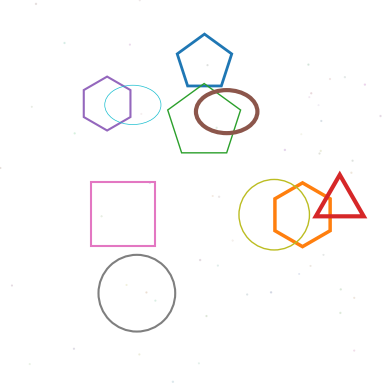[{"shape": "pentagon", "thickness": 2, "radius": 0.37, "center": [0.531, 0.837]}, {"shape": "hexagon", "thickness": 2.5, "radius": 0.41, "center": [0.786, 0.442]}, {"shape": "pentagon", "thickness": 1, "radius": 0.5, "center": [0.53, 0.684]}, {"shape": "triangle", "thickness": 3, "radius": 0.36, "center": [0.883, 0.474]}, {"shape": "hexagon", "thickness": 1.5, "radius": 0.35, "center": [0.278, 0.731]}, {"shape": "oval", "thickness": 3, "radius": 0.4, "center": [0.589, 0.71]}, {"shape": "square", "thickness": 1.5, "radius": 0.42, "center": [0.32, 0.445]}, {"shape": "circle", "thickness": 1.5, "radius": 0.5, "center": [0.355, 0.238]}, {"shape": "circle", "thickness": 1, "radius": 0.46, "center": [0.712, 0.442]}, {"shape": "oval", "thickness": 0.5, "radius": 0.36, "center": [0.345, 0.728]}]